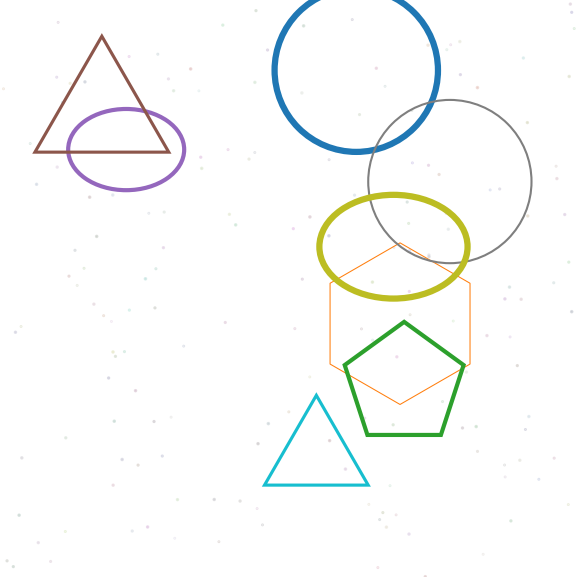[{"shape": "circle", "thickness": 3, "radius": 0.71, "center": [0.617, 0.878]}, {"shape": "hexagon", "thickness": 0.5, "radius": 0.7, "center": [0.693, 0.439]}, {"shape": "pentagon", "thickness": 2, "radius": 0.54, "center": [0.7, 0.334]}, {"shape": "oval", "thickness": 2, "radius": 0.5, "center": [0.218, 0.74]}, {"shape": "triangle", "thickness": 1.5, "radius": 0.67, "center": [0.176, 0.803]}, {"shape": "circle", "thickness": 1, "radius": 0.71, "center": [0.779, 0.685]}, {"shape": "oval", "thickness": 3, "radius": 0.64, "center": [0.681, 0.572]}, {"shape": "triangle", "thickness": 1.5, "radius": 0.52, "center": [0.548, 0.211]}]